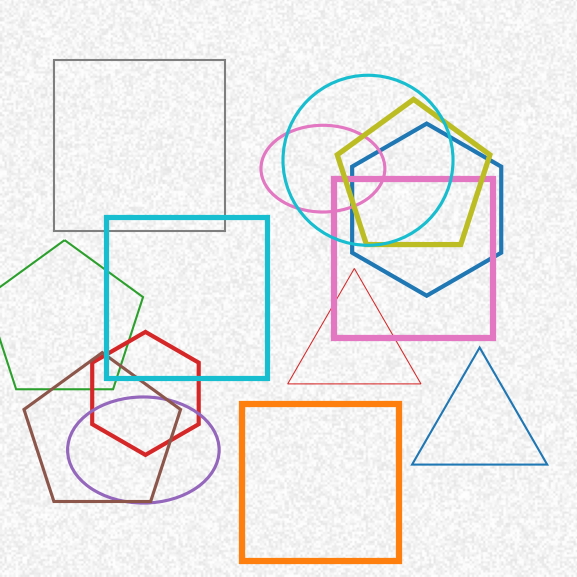[{"shape": "triangle", "thickness": 1, "radius": 0.68, "center": [0.831, 0.262]}, {"shape": "hexagon", "thickness": 2, "radius": 0.75, "center": [0.739, 0.636]}, {"shape": "square", "thickness": 3, "radius": 0.68, "center": [0.555, 0.164]}, {"shape": "pentagon", "thickness": 1, "radius": 0.71, "center": [0.112, 0.441]}, {"shape": "triangle", "thickness": 0.5, "radius": 0.67, "center": [0.614, 0.401]}, {"shape": "hexagon", "thickness": 2, "radius": 0.53, "center": [0.252, 0.318]}, {"shape": "oval", "thickness": 1.5, "radius": 0.66, "center": [0.248, 0.22]}, {"shape": "pentagon", "thickness": 1.5, "radius": 0.71, "center": [0.177, 0.246]}, {"shape": "square", "thickness": 3, "radius": 0.69, "center": [0.716, 0.552]}, {"shape": "oval", "thickness": 1.5, "radius": 0.54, "center": [0.559, 0.707]}, {"shape": "square", "thickness": 1, "radius": 0.74, "center": [0.242, 0.747]}, {"shape": "pentagon", "thickness": 2.5, "radius": 0.69, "center": [0.716, 0.688]}, {"shape": "circle", "thickness": 1.5, "radius": 0.74, "center": [0.637, 0.722]}, {"shape": "square", "thickness": 2.5, "radius": 0.7, "center": [0.323, 0.484]}]